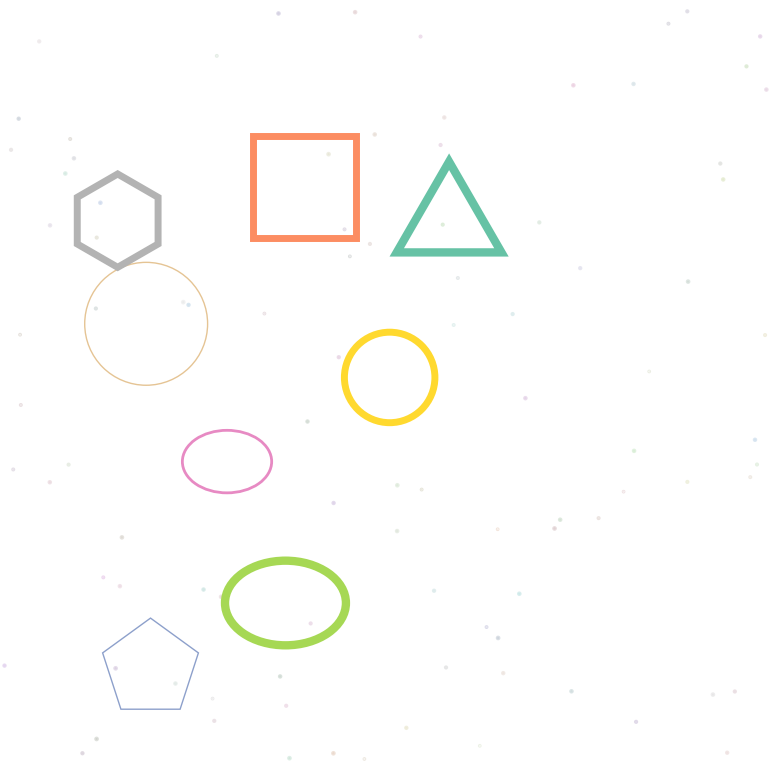[{"shape": "triangle", "thickness": 3, "radius": 0.39, "center": [0.583, 0.711]}, {"shape": "square", "thickness": 2.5, "radius": 0.33, "center": [0.396, 0.757]}, {"shape": "pentagon", "thickness": 0.5, "radius": 0.33, "center": [0.195, 0.132]}, {"shape": "oval", "thickness": 1, "radius": 0.29, "center": [0.295, 0.401]}, {"shape": "oval", "thickness": 3, "radius": 0.39, "center": [0.371, 0.217]}, {"shape": "circle", "thickness": 2.5, "radius": 0.29, "center": [0.506, 0.51]}, {"shape": "circle", "thickness": 0.5, "radius": 0.4, "center": [0.19, 0.579]}, {"shape": "hexagon", "thickness": 2.5, "radius": 0.3, "center": [0.153, 0.713]}]